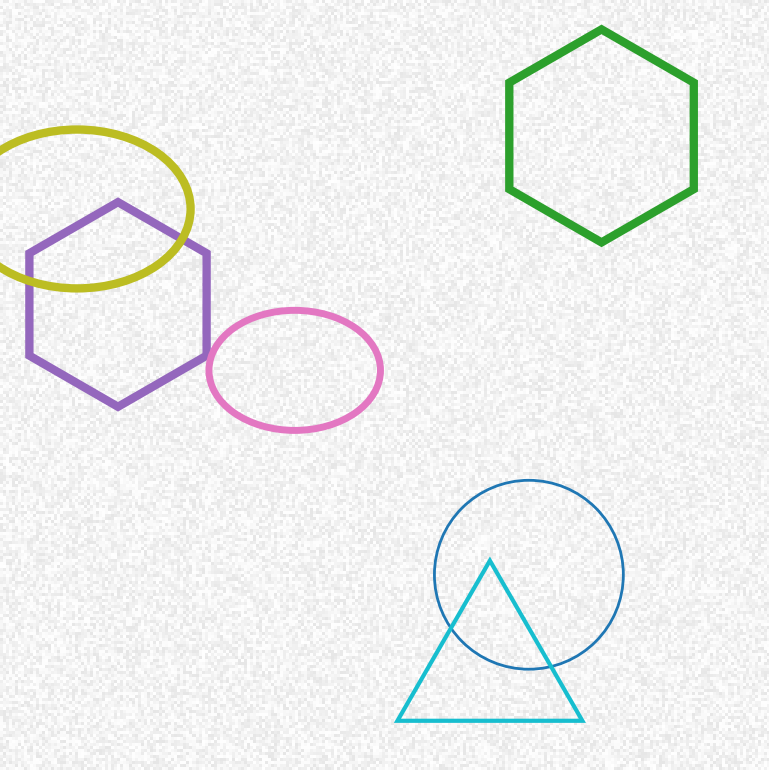[{"shape": "circle", "thickness": 1, "radius": 0.61, "center": [0.687, 0.254]}, {"shape": "hexagon", "thickness": 3, "radius": 0.69, "center": [0.781, 0.824]}, {"shape": "hexagon", "thickness": 3, "radius": 0.66, "center": [0.153, 0.605]}, {"shape": "oval", "thickness": 2.5, "radius": 0.56, "center": [0.383, 0.519]}, {"shape": "oval", "thickness": 3, "radius": 0.74, "center": [0.1, 0.729]}, {"shape": "triangle", "thickness": 1.5, "radius": 0.69, "center": [0.636, 0.133]}]